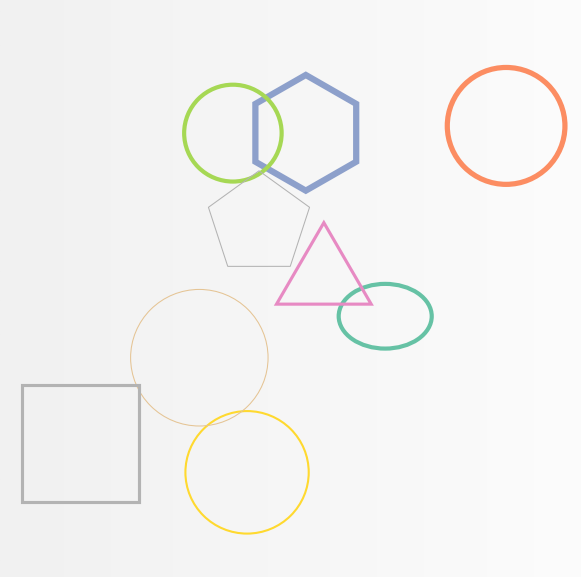[{"shape": "oval", "thickness": 2, "radius": 0.4, "center": [0.663, 0.452]}, {"shape": "circle", "thickness": 2.5, "radius": 0.51, "center": [0.871, 0.781]}, {"shape": "hexagon", "thickness": 3, "radius": 0.5, "center": [0.526, 0.769]}, {"shape": "triangle", "thickness": 1.5, "radius": 0.47, "center": [0.557, 0.519]}, {"shape": "circle", "thickness": 2, "radius": 0.42, "center": [0.401, 0.769]}, {"shape": "circle", "thickness": 1, "radius": 0.53, "center": [0.425, 0.181]}, {"shape": "circle", "thickness": 0.5, "radius": 0.59, "center": [0.343, 0.38]}, {"shape": "pentagon", "thickness": 0.5, "radius": 0.46, "center": [0.446, 0.612]}, {"shape": "square", "thickness": 1.5, "radius": 0.51, "center": [0.139, 0.231]}]